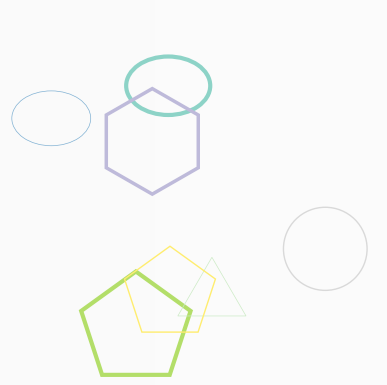[{"shape": "oval", "thickness": 3, "radius": 0.54, "center": [0.434, 0.777]}, {"shape": "hexagon", "thickness": 2.5, "radius": 0.69, "center": [0.393, 0.633]}, {"shape": "oval", "thickness": 0.5, "radius": 0.51, "center": [0.132, 0.693]}, {"shape": "pentagon", "thickness": 3, "radius": 0.74, "center": [0.351, 0.146]}, {"shape": "circle", "thickness": 1, "radius": 0.54, "center": [0.839, 0.354]}, {"shape": "triangle", "thickness": 0.5, "radius": 0.51, "center": [0.547, 0.23]}, {"shape": "pentagon", "thickness": 1, "radius": 0.62, "center": [0.439, 0.237]}]